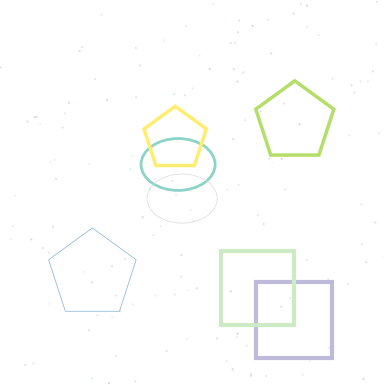[{"shape": "oval", "thickness": 2, "radius": 0.48, "center": [0.463, 0.573]}, {"shape": "square", "thickness": 3, "radius": 0.5, "center": [0.764, 0.168]}, {"shape": "pentagon", "thickness": 0.5, "radius": 0.6, "center": [0.24, 0.288]}, {"shape": "pentagon", "thickness": 2.5, "radius": 0.53, "center": [0.766, 0.683]}, {"shape": "oval", "thickness": 0.5, "radius": 0.46, "center": [0.473, 0.484]}, {"shape": "square", "thickness": 3, "radius": 0.47, "center": [0.669, 0.252]}, {"shape": "pentagon", "thickness": 2.5, "radius": 0.43, "center": [0.455, 0.639]}]